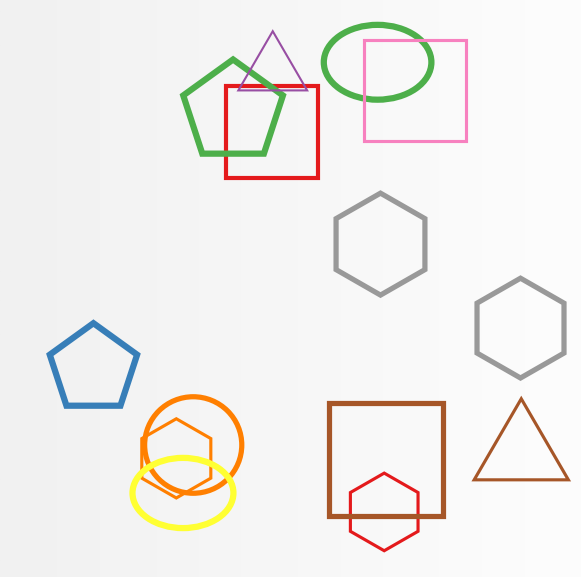[{"shape": "square", "thickness": 2, "radius": 0.4, "center": [0.468, 0.771]}, {"shape": "hexagon", "thickness": 1.5, "radius": 0.34, "center": [0.661, 0.113]}, {"shape": "pentagon", "thickness": 3, "radius": 0.39, "center": [0.161, 0.361]}, {"shape": "pentagon", "thickness": 3, "radius": 0.45, "center": [0.401, 0.806]}, {"shape": "oval", "thickness": 3, "radius": 0.46, "center": [0.65, 0.891]}, {"shape": "triangle", "thickness": 1, "radius": 0.34, "center": [0.469, 0.877]}, {"shape": "circle", "thickness": 2.5, "radius": 0.42, "center": [0.332, 0.229]}, {"shape": "hexagon", "thickness": 1.5, "radius": 0.34, "center": [0.303, 0.205]}, {"shape": "oval", "thickness": 3, "radius": 0.43, "center": [0.315, 0.145]}, {"shape": "triangle", "thickness": 1.5, "radius": 0.47, "center": [0.897, 0.215]}, {"shape": "square", "thickness": 2.5, "radius": 0.49, "center": [0.664, 0.203]}, {"shape": "square", "thickness": 1.5, "radius": 0.44, "center": [0.714, 0.843]}, {"shape": "hexagon", "thickness": 2.5, "radius": 0.44, "center": [0.655, 0.576]}, {"shape": "hexagon", "thickness": 2.5, "radius": 0.43, "center": [0.896, 0.431]}]